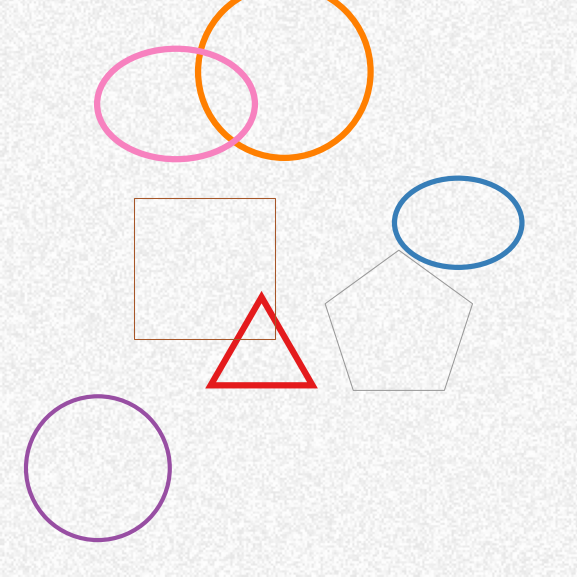[{"shape": "triangle", "thickness": 3, "radius": 0.51, "center": [0.453, 0.383]}, {"shape": "oval", "thickness": 2.5, "radius": 0.55, "center": [0.793, 0.613]}, {"shape": "circle", "thickness": 2, "radius": 0.62, "center": [0.169, 0.188]}, {"shape": "circle", "thickness": 3, "radius": 0.75, "center": [0.492, 0.875]}, {"shape": "square", "thickness": 0.5, "radius": 0.61, "center": [0.355, 0.534]}, {"shape": "oval", "thickness": 3, "radius": 0.68, "center": [0.305, 0.819]}, {"shape": "pentagon", "thickness": 0.5, "radius": 0.67, "center": [0.691, 0.432]}]